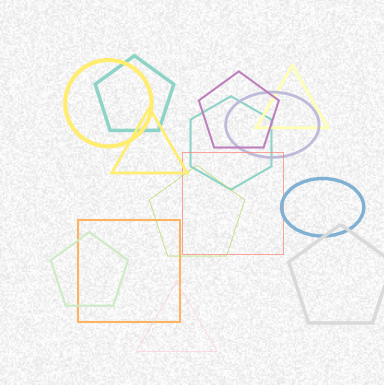[{"shape": "pentagon", "thickness": 2.5, "radius": 0.54, "center": [0.349, 0.748]}, {"shape": "hexagon", "thickness": 1.5, "radius": 0.61, "center": [0.6, 0.629]}, {"shape": "triangle", "thickness": 2, "radius": 0.54, "center": [0.759, 0.722]}, {"shape": "oval", "thickness": 2, "radius": 0.61, "center": [0.707, 0.676]}, {"shape": "square", "thickness": 0.5, "radius": 0.66, "center": [0.604, 0.473]}, {"shape": "oval", "thickness": 2.5, "radius": 0.53, "center": [0.838, 0.462]}, {"shape": "square", "thickness": 1.5, "radius": 0.66, "center": [0.335, 0.296]}, {"shape": "pentagon", "thickness": 0.5, "radius": 0.65, "center": [0.512, 0.44]}, {"shape": "triangle", "thickness": 0.5, "radius": 0.6, "center": [0.459, 0.148]}, {"shape": "pentagon", "thickness": 2.5, "radius": 0.71, "center": [0.885, 0.276]}, {"shape": "pentagon", "thickness": 1.5, "radius": 0.55, "center": [0.62, 0.705]}, {"shape": "pentagon", "thickness": 1.5, "radius": 0.53, "center": [0.232, 0.291]}, {"shape": "triangle", "thickness": 2, "radius": 0.57, "center": [0.388, 0.607]}, {"shape": "circle", "thickness": 3, "radius": 0.56, "center": [0.282, 0.732]}]